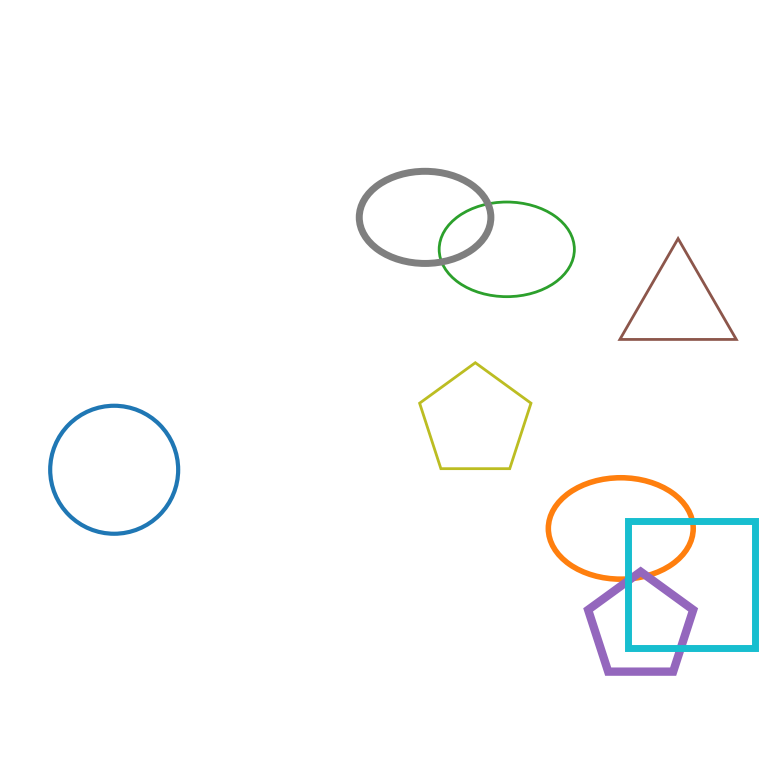[{"shape": "circle", "thickness": 1.5, "radius": 0.42, "center": [0.148, 0.39]}, {"shape": "oval", "thickness": 2, "radius": 0.47, "center": [0.806, 0.314]}, {"shape": "oval", "thickness": 1, "radius": 0.44, "center": [0.658, 0.676]}, {"shape": "pentagon", "thickness": 3, "radius": 0.36, "center": [0.832, 0.186]}, {"shape": "triangle", "thickness": 1, "radius": 0.44, "center": [0.881, 0.603]}, {"shape": "oval", "thickness": 2.5, "radius": 0.43, "center": [0.552, 0.718]}, {"shape": "pentagon", "thickness": 1, "radius": 0.38, "center": [0.617, 0.453]}, {"shape": "square", "thickness": 2.5, "radius": 0.41, "center": [0.898, 0.241]}]